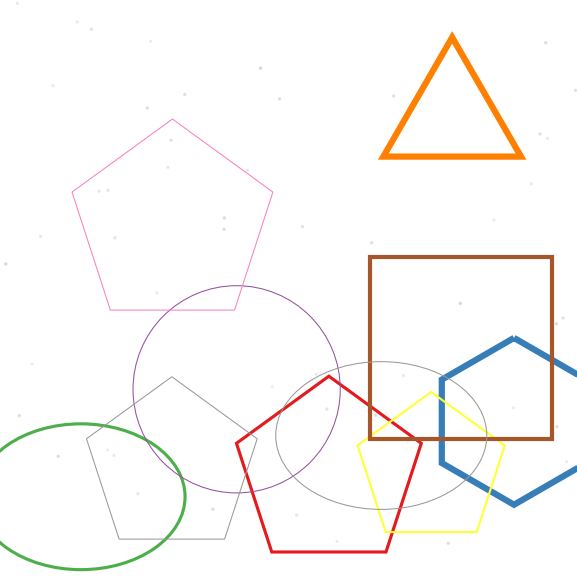[{"shape": "pentagon", "thickness": 1.5, "radius": 0.84, "center": [0.569, 0.179]}, {"shape": "hexagon", "thickness": 3, "radius": 0.72, "center": [0.89, 0.27]}, {"shape": "oval", "thickness": 1.5, "radius": 0.9, "center": [0.14, 0.139]}, {"shape": "circle", "thickness": 0.5, "radius": 0.9, "center": [0.41, 0.325]}, {"shape": "triangle", "thickness": 3, "radius": 0.69, "center": [0.783, 0.797]}, {"shape": "pentagon", "thickness": 1, "radius": 0.67, "center": [0.747, 0.186]}, {"shape": "square", "thickness": 2, "radius": 0.79, "center": [0.799, 0.396]}, {"shape": "pentagon", "thickness": 0.5, "radius": 0.91, "center": [0.299, 0.61]}, {"shape": "oval", "thickness": 0.5, "radius": 0.91, "center": [0.66, 0.245]}, {"shape": "pentagon", "thickness": 0.5, "radius": 0.78, "center": [0.298, 0.191]}]